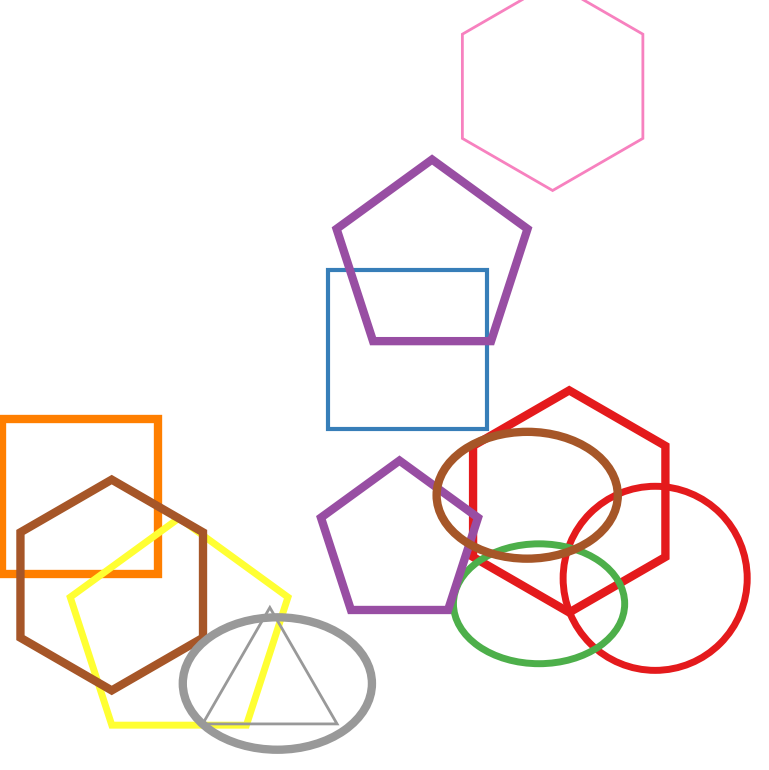[{"shape": "hexagon", "thickness": 3, "radius": 0.72, "center": [0.739, 0.349]}, {"shape": "circle", "thickness": 2.5, "radius": 0.6, "center": [0.851, 0.249]}, {"shape": "square", "thickness": 1.5, "radius": 0.52, "center": [0.529, 0.546]}, {"shape": "oval", "thickness": 2.5, "radius": 0.56, "center": [0.7, 0.216]}, {"shape": "pentagon", "thickness": 3, "radius": 0.54, "center": [0.519, 0.295]}, {"shape": "pentagon", "thickness": 3, "radius": 0.65, "center": [0.561, 0.662]}, {"shape": "square", "thickness": 3, "radius": 0.5, "center": [0.104, 0.355]}, {"shape": "pentagon", "thickness": 2.5, "radius": 0.74, "center": [0.233, 0.178]}, {"shape": "hexagon", "thickness": 3, "radius": 0.68, "center": [0.145, 0.24]}, {"shape": "oval", "thickness": 3, "radius": 0.59, "center": [0.685, 0.357]}, {"shape": "hexagon", "thickness": 1, "radius": 0.68, "center": [0.718, 0.888]}, {"shape": "oval", "thickness": 3, "radius": 0.61, "center": [0.36, 0.112]}, {"shape": "triangle", "thickness": 1, "radius": 0.5, "center": [0.35, 0.11]}]